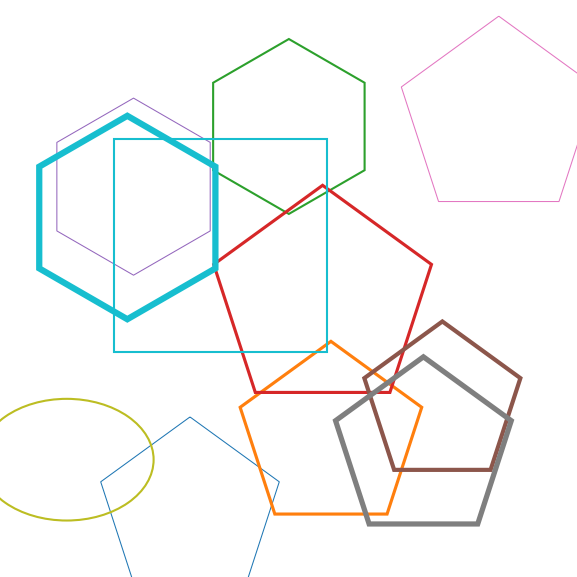[{"shape": "pentagon", "thickness": 0.5, "radius": 0.81, "center": [0.329, 0.115]}, {"shape": "pentagon", "thickness": 1.5, "radius": 0.83, "center": [0.573, 0.243]}, {"shape": "hexagon", "thickness": 1, "radius": 0.76, "center": [0.5, 0.78]}, {"shape": "pentagon", "thickness": 1.5, "radius": 0.99, "center": [0.559, 0.48]}, {"shape": "hexagon", "thickness": 0.5, "radius": 0.77, "center": [0.231, 0.676]}, {"shape": "pentagon", "thickness": 2, "radius": 0.71, "center": [0.766, 0.3]}, {"shape": "pentagon", "thickness": 0.5, "radius": 0.89, "center": [0.864, 0.794]}, {"shape": "pentagon", "thickness": 2.5, "radius": 0.8, "center": [0.733, 0.221]}, {"shape": "oval", "thickness": 1, "radius": 0.75, "center": [0.115, 0.203]}, {"shape": "hexagon", "thickness": 3, "radius": 0.88, "center": [0.22, 0.622]}, {"shape": "square", "thickness": 1, "radius": 0.92, "center": [0.382, 0.574]}]